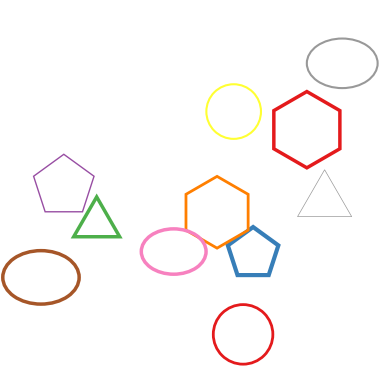[{"shape": "circle", "thickness": 2, "radius": 0.39, "center": [0.631, 0.131]}, {"shape": "hexagon", "thickness": 2.5, "radius": 0.5, "center": [0.797, 0.663]}, {"shape": "pentagon", "thickness": 3, "radius": 0.34, "center": [0.657, 0.341]}, {"shape": "triangle", "thickness": 2.5, "radius": 0.34, "center": [0.251, 0.42]}, {"shape": "pentagon", "thickness": 1, "radius": 0.41, "center": [0.166, 0.517]}, {"shape": "hexagon", "thickness": 2, "radius": 0.47, "center": [0.564, 0.449]}, {"shape": "circle", "thickness": 1.5, "radius": 0.35, "center": [0.607, 0.71]}, {"shape": "oval", "thickness": 2.5, "radius": 0.5, "center": [0.106, 0.28]}, {"shape": "oval", "thickness": 2.5, "radius": 0.42, "center": [0.451, 0.347]}, {"shape": "triangle", "thickness": 0.5, "radius": 0.41, "center": [0.843, 0.478]}, {"shape": "oval", "thickness": 1.5, "radius": 0.46, "center": [0.889, 0.836]}]